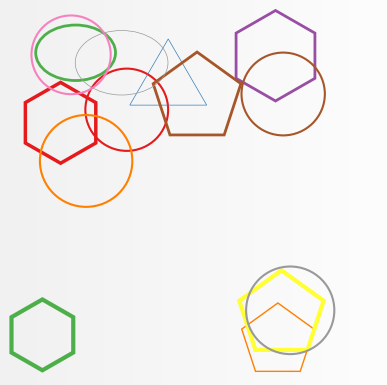[{"shape": "hexagon", "thickness": 2.5, "radius": 0.52, "center": [0.156, 0.681]}, {"shape": "circle", "thickness": 1.5, "radius": 0.53, "center": [0.327, 0.715]}, {"shape": "triangle", "thickness": 0.5, "radius": 0.57, "center": [0.434, 0.784]}, {"shape": "oval", "thickness": 2, "radius": 0.51, "center": [0.195, 0.863]}, {"shape": "hexagon", "thickness": 3, "radius": 0.46, "center": [0.109, 0.13]}, {"shape": "hexagon", "thickness": 2, "radius": 0.59, "center": [0.711, 0.855]}, {"shape": "circle", "thickness": 1.5, "radius": 0.6, "center": [0.222, 0.582]}, {"shape": "pentagon", "thickness": 1, "radius": 0.49, "center": [0.717, 0.115]}, {"shape": "pentagon", "thickness": 3, "radius": 0.57, "center": [0.726, 0.184]}, {"shape": "circle", "thickness": 1.5, "radius": 0.54, "center": [0.731, 0.756]}, {"shape": "pentagon", "thickness": 2, "radius": 0.6, "center": [0.509, 0.746]}, {"shape": "circle", "thickness": 1.5, "radius": 0.51, "center": [0.183, 0.858]}, {"shape": "circle", "thickness": 1.5, "radius": 0.57, "center": [0.749, 0.194]}, {"shape": "oval", "thickness": 0.5, "radius": 0.6, "center": [0.314, 0.837]}]